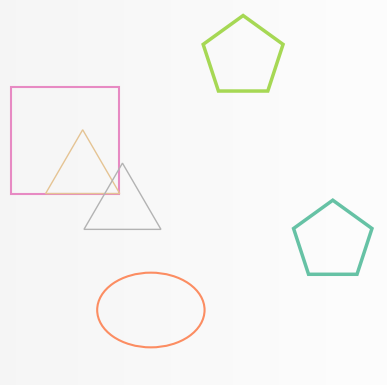[{"shape": "pentagon", "thickness": 2.5, "radius": 0.53, "center": [0.859, 0.374]}, {"shape": "oval", "thickness": 1.5, "radius": 0.69, "center": [0.389, 0.195]}, {"shape": "square", "thickness": 1.5, "radius": 0.69, "center": [0.168, 0.635]}, {"shape": "pentagon", "thickness": 2.5, "radius": 0.54, "center": [0.627, 0.851]}, {"shape": "triangle", "thickness": 1, "radius": 0.55, "center": [0.213, 0.553]}, {"shape": "triangle", "thickness": 1, "radius": 0.57, "center": [0.316, 0.462]}]